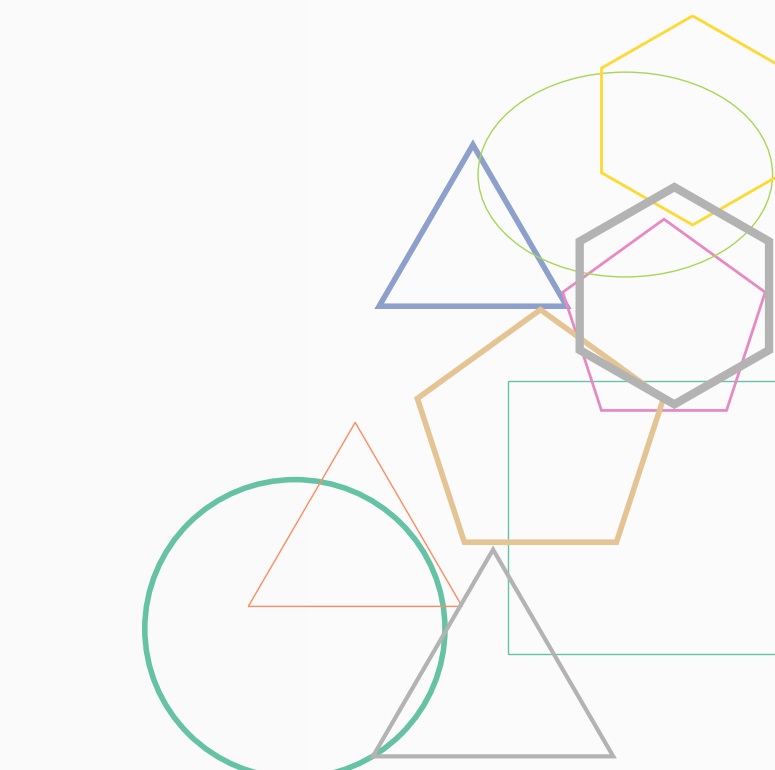[{"shape": "circle", "thickness": 2, "radius": 0.97, "center": [0.38, 0.183]}, {"shape": "square", "thickness": 0.5, "radius": 0.88, "center": [0.832, 0.328]}, {"shape": "triangle", "thickness": 0.5, "radius": 0.8, "center": [0.458, 0.292]}, {"shape": "triangle", "thickness": 2, "radius": 0.7, "center": [0.61, 0.672]}, {"shape": "pentagon", "thickness": 1, "radius": 0.69, "center": [0.857, 0.578]}, {"shape": "oval", "thickness": 0.5, "radius": 0.95, "center": [0.807, 0.773]}, {"shape": "hexagon", "thickness": 1, "radius": 0.68, "center": [0.894, 0.844]}, {"shape": "pentagon", "thickness": 2, "radius": 0.83, "center": [0.697, 0.431]}, {"shape": "triangle", "thickness": 1.5, "radius": 0.9, "center": [0.636, 0.107]}, {"shape": "hexagon", "thickness": 3, "radius": 0.71, "center": [0.87, 0.616]}]